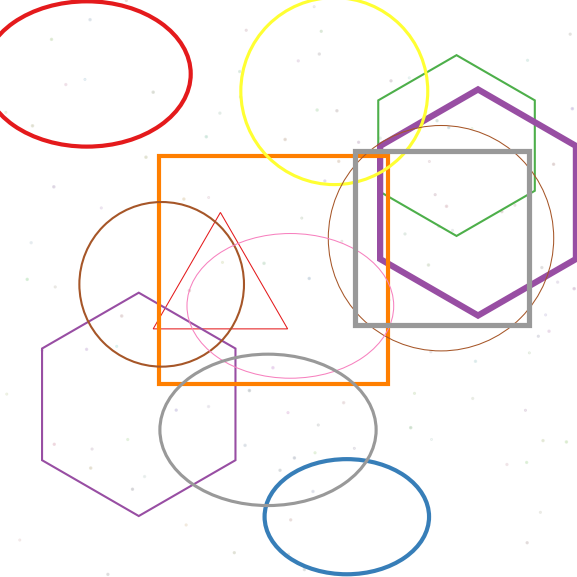[{"shape": "oval", "thickness": 2, "radius": 0.9, "center": [0.151, 0.871]}, {"shape": "triangle", "thickness": 0.5, "radius": 0.67, "center": [0.382, 0.497]}, {"shape": "oval", "thickness": 2, "radius": 0.71, "center": [0.601, 0.104]}, {"shape": "hexagon", "thickness": 1, "radius": 0.78, "center": [0.791, 0.747]}, {"shape": "hexagon", "thickness": 1, "radius": 0.97, "center": [0.24, 0.299]}, {"shape": "hexagon", "thickness": 3, "radius": 0.98, "center": [0.828, 0.649]}, {"shape": "square", "thickness": 2, "radius": 0.99, "center": [0.474, 0.532]}, {"shape": "circle", "thickness": 1.5, "radius": 0.81, "center": [0.579, 0.841]}, {"shape": "circle", "thickness": 1, "radius": 0.71, "center": [0.28, 0.507]}, {"shape": "circle", "thickness": 0.5, "radius": 0.98, "center": [0.764, 0.587]}, {"shape": "oval", "thickness": 0.5, "radius": 0.89, "center": [0.503, 0.469]}, {"shape": "square", "thickness": 2.5, "radius": 0.75, "center": [0.765, 0.586]}, {"shape": "oval", "thickness": 1.5, "radius": 0.94, "center": [0.464, 0.255]}]